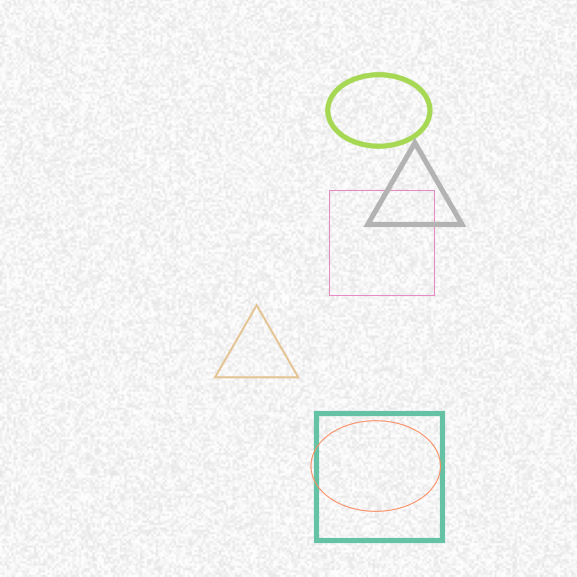[{"shape": "square", "thickness": 2.5, "radius": 0.55, "center": [0.657, 0.174]}, {"shape": "oval", "thickness": 0.5, "radius": 0.56, "center": [0.651, 0.192]}, {"shape": "square", "thickness": 0.5, "radius": 0.46, "center": [0.66, 0.579]}, {"shape": "oval", "thickness": 2.5, "radius": 0.44, "center": [0.656, 0.808]}, {"shape": "triangle", "thickness": 1, "radius": 0.42, "center": [0.444, 0.387]}, {"shape": "triangle", "thickness": 2.5, "radius": 0.47, "center": [0.718, 0.658]}]